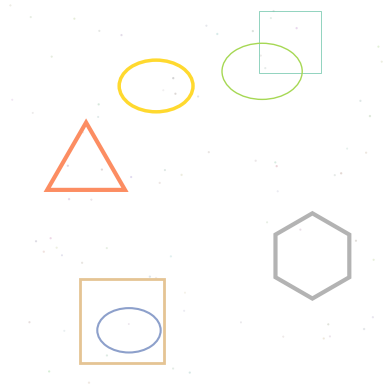[{"shape": "square", "thickness": 0.5, "radius": 0.4, "center": [0.753, 0.891]}, {"shape": "triangle", "thickness": 3, "radius": 0.58, "center": [0.224, 0.565]}, {"shape": "oval", "thickness": 1.5, "radius": 0.41, "center": [0.335, 0.142]}, {"shape": "oval", "thickness": 1, "radius": 0.52, "center": [0.681, 0.815]}, {"shape": "oval", "thickness": 2.5, "radius": 0.48, "center": [0.405, 0.777]}, {"shape": "square", "thickness": 2, "radius": 0.55, "center": [0.316, 0.166]}, {"shape": "hexagon", "thickness": 3, "radius": 0.55, "center": [0.811, 0.335]}]